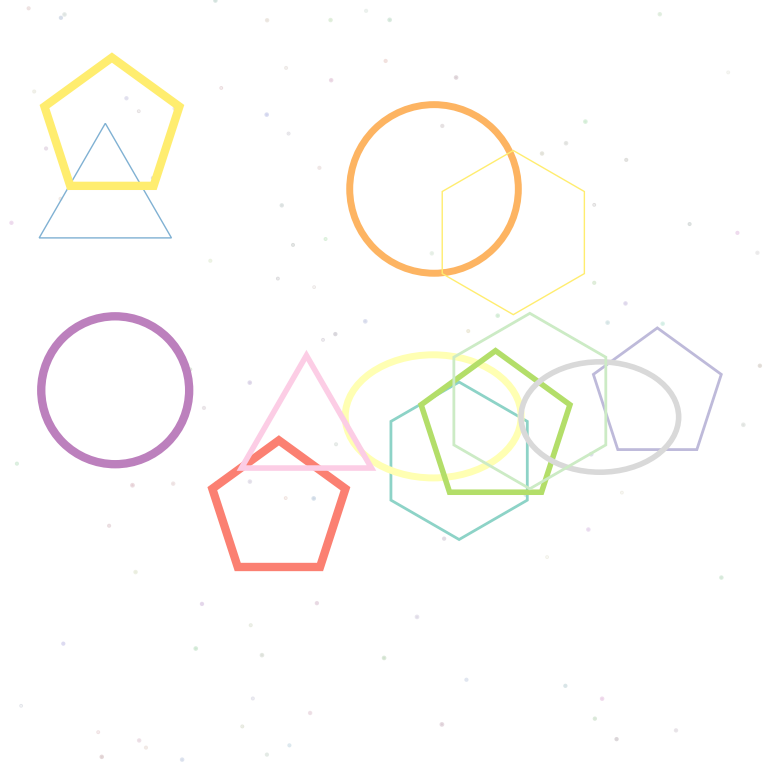[{"shape": "hexagon", "thickness": 1, "radius": 0.51, "center": [0.596, 0.402]}, {"shape": "oval", "thickness": 2.5, "radius": 0.57, "center": [0.563, 0.459]}, {"shape": "pentagon", "thickness": 1, "radius": 0.44, "center": [0.854, 0.487]}, {"shape": "pentagon", "thickness": 3, "radius": 0.45, "center": [0.362, 0.337]}, {"shape": "triangle", "thickness": 0.5, "radius": 0.5, "center": [0.137, 0.741]}, {"shape": "circle", "thickness": 2.5, "radius": 0.55, "center": [0.564, 0.755]}, {"shape": "pentagon", "thickness": 2, "radius": 0.51, "center": [0.644, 0.443]}, {"shape": "triangle", "thickness": 2, "radius": 0.49, "center": [0.398, 0.441]}, {"shape": "oval", "thickness": 2, "radius": 0.51, "center": [0.779, 0.458]}, {"shape": "circle", "thickness": 3, "radius": 0.48, "center": [0.15, 0.493]}, {"shape": "hexagon", "thickness": 1, "radius": 0.57, "center": [0.688, 0.479]}, {"shape": "pentagon", "thickness": 3, "radius": 0.46, "center": [0.145, 0.833]}, {"shape": "hexagon", "thickness": 0.5, "radius": 0.53, "center": [0.667, 0.698]}]